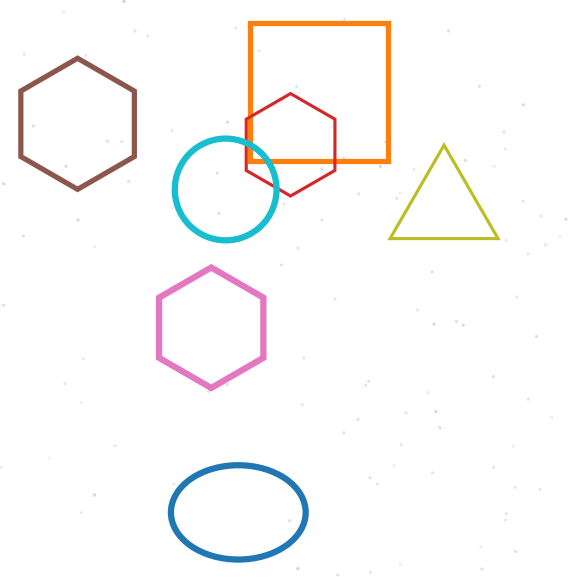[{"shape": "oval", "thickness": 3, "radius": 0.58, "center": [0.413, 0.112]}, {"shape": "square", "thickness": 2.5, "radius": 0.6, "center": [0.552, 0.84]}, {"shape": "hexagon", "thickness": 1.5, "radius": 0.44, "center": [0.503, 0.748]}, {"shape": "hexagon", "thickness": 2.5, "radius": 0.57, "center": [0.134, 0.785]}, {"shape": "hexagon", "thickness": 3, "radius": 0.52, "center": [0.366, 0.432]}, {"shape": "triangle", "thickness": 1.5, "radius": 0.54, "center": [0.769, 0.64]}, {"shape": "circle", "thickness": 3, "radius": 0.44, "center": [0.391, 0.671]}]